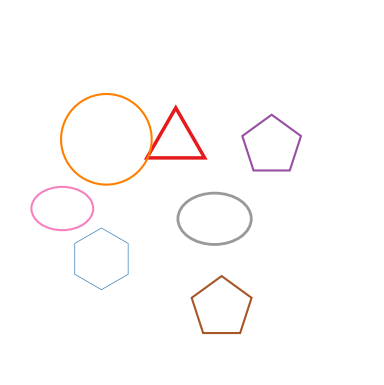[{"shape": "triangle", "thickness": 2.5, "radius": 0.43, "center": [0.457, 0.633]}, {"shape": "hexagon", "thickness": 0.5, "radius": 0.4, "center": [0.264, 0.328]}, {"shape": "pentagon", "thickness": 1.5, "radius": 0.4, "center": [0.706, 0.622]}, {"shape": "circle", "thickness": 1.5, "radius": 0.59, "center": [0.276, 0.638]}, {"shape": "pentagon", "thickness": 1.5, "radius": 0.41, "center": [0.576, 0.201]}, {"shape": "oval", "thickness": 1.5, "radius": 0.4, "center": [0.162, 0.458]}, {"shape": "oval", "thickness": 2, "radius": 0.48, "center": [0.557, 0.432]}]